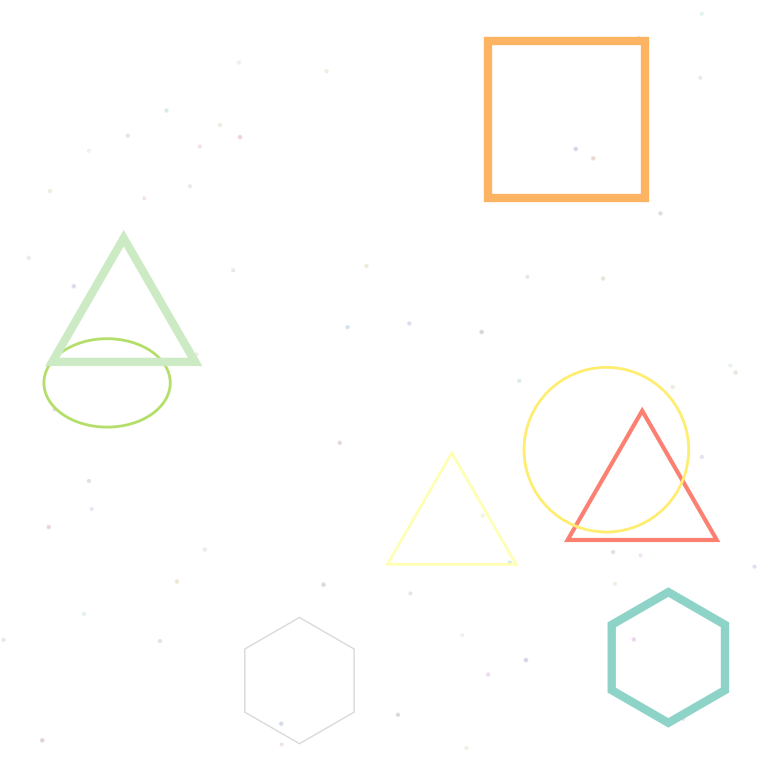[{"shape": "hexagon", "thickness": 3, "radius": 0.42, "center": [0.868, 0.146]}, {"shape": "triangle", "thickness": 1, "radius": 0.48, "center": [0.587, 0.315]}, {"shape": "triangle", "thickness": 1.5, "radius": 0.56, "center": [0.834, 0.355]}, {"shape": "square", "thickness": 3, "radius": 0.51, "center": [0.736, 0.845]}, {"shape": "oval", "thickness": 1, "radius": 0.41, "center": [0.139, 0.503]}, {"shape": "hexagon", "thickness": 0.5, "radius": 0.41, "center": [0.389, 0.116]}, {"shape": "triangle", "thickness": 3, "radius": 0.54, "center": [0.161, 0.584]}, {"shape": "circle", "thickness": 1, "radius": 0.53, "center": [0.787, 0.416]}]